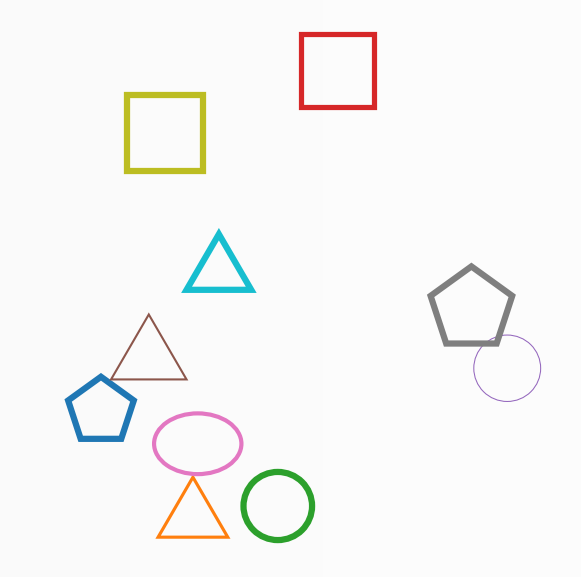[{"shape": "pentagon", "thickness": 3, "radius": 0.3, "center": [0.174, 0.287]}, {"shape": "triangle", "thickness": 1.5, "radius": 0.35, "center": [0.332, 0.104]}, {"shape": "circle", "thickness": 3, "radius": 0.29, "center": [0.478, 0.123]}, {"shape": "square", "thickness": 2.5, "radius": 0.31, "center": [0.581, 0.877]}, {"shape": "circle", "thickness": 0.5, "radius": 0.29, "center": [0.873, 0.361]}, {"shape": "triangle", "thickness": 1, "radius": 0.37, "center": [0.256, 0.38]}, {"shape": "oval", "thickness": 2, "radius": 0.38, "center": [0.34, 0.231]}, {"shape": "pentagon", "thickness": 3, "radius": 0.37, "center": [0.811, 0.464]}, {"shape": "square", "thickness": 3, "radius": 0.33, "center": [0.283, 0.769]}, {"shape": "triangle", "thickness": 3, "radius": 0.32, "center": [0.377, 0.529]}]